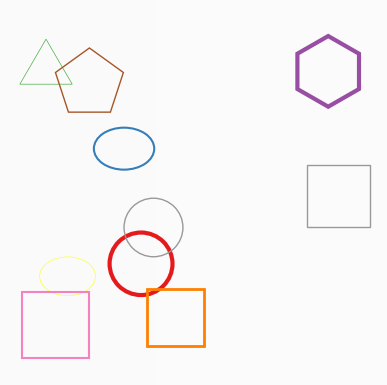[{"shape": "circle", "thickness": 3, "radius": 0.41, "center": [0.364, 0.315]}, {"shape": "oval", "thickness": 1.5, "radius": 0.39, "center": [0.32, 0.614]}, {"shape": "triangle", "thickness": 0.5, "radius": 0.39, "center": [0.119, 0.82]}, {"shape": "hexagon", "thickness": 3, "radius": 0.46, "center": [0.847, 0.815]}, {"shape": "square", "thickness": 2, "radius": 0.37, "center": [0.453, 0.175]}, {"shape": "oval", "thickness": 0.5, "radius": 0.36, "center": [0.174, 0.282]}, {"shape": "pentagon", "thickness": 1, "radius": 0.46, "center": [0.231, 0.783]}, {"shape": "square", "thickness": 1.5, "radius": 0.43, "center": [0.144, 0.156]}, {"shape": "circle", "thickness": 1, "radius": 0.38, "center": [0.396, 0.409]}, {"shape": "square", "thickness": 1, "radius": 0.41, "center": [0.874, 0.491]}]